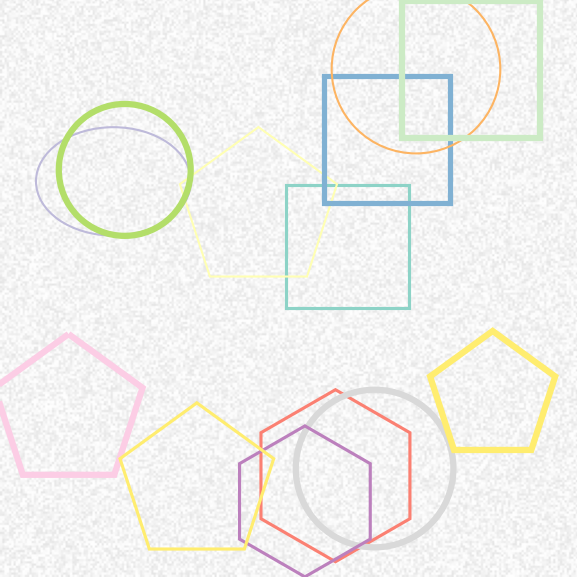[{"shape": "square", "thickness": 1.5, "radius": 0.53, "center": [0.602, 0.573]}, {"shape": "pentagon", "thickness": 1, "radius": 0.72, "center": [0.448, 0.636]}, {"shape": "oval", "thickness": 1, "radius": 0.67, "center": [0.196, 0.685]}, {"shape": "hexagon", "thickness": 1.5, "radius": 0.74, "center": [0.581, 0.175]}, {"shape": "square", "thickness": 2.5, "radius": 0.55, "center": [0.67, 0.758]}, {"shape": "circle", "thickness": 1, "radius": 0.73, "center": [0.72, 0.879]}, {"shape": "circle", "thickness": 3, "radius": 0.57, "center": [0.216, 0.705]}, {"shape": "pentagon", "thickness": 3, "radius": 0.67, "center": [0.119, 0.286]}, {"shape": "circle", "thickness": 3, "radius": 0.68, "center": [0.649, 0.188]}, {"shape": "hexagon", "thickness": 1.5, "radius": 0.65, "center": [0.528, 0.131]}, {"shape": "square", "thickness": 3, "radius": 0.6, "center": [0.815, 0.879]}, {"shape": "pentagon", "thickness": 1.5, "radius": 0.7, "center": [0.341, 0.162]}, {"shape": "pentagon", "thickness": 3, "radius": 0.57, "center": [0.853, 0.312]}]